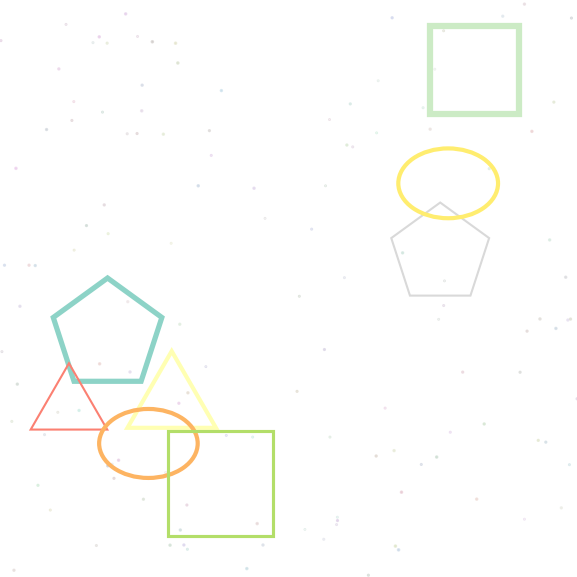[{"shape": "pentagon", "thickness": 2.5, "radius": 0.49, "center": [0.186, 0.419]}, {"shape": "triangle", "thickness": 2, "radius": 0.44, "center": [0.297, 0.303]}, {"shape": "triangle", "thickness": 1, "radius": 0.38, "center": [0.119, 0.294]}, {"shape": "oval", "thickness": 2, "radius": 0.43, "center": [0.257, 0.231]}, {"shape": "square", "thickness": 1.5, "radius": 0.45, "center": [0.382, 0.162]}, {"shape": "pentagon", "thickness": 1, "radius": 0.45, "center": [0.762, 0.559]}, {"shape": "square", "thickness": 3, "radius": 0.38, "center": [0.822, 0.878]}, {"shape": "oval", "thickness": 2, "radius": 0.43, "center": [0.776, 0.682]}]